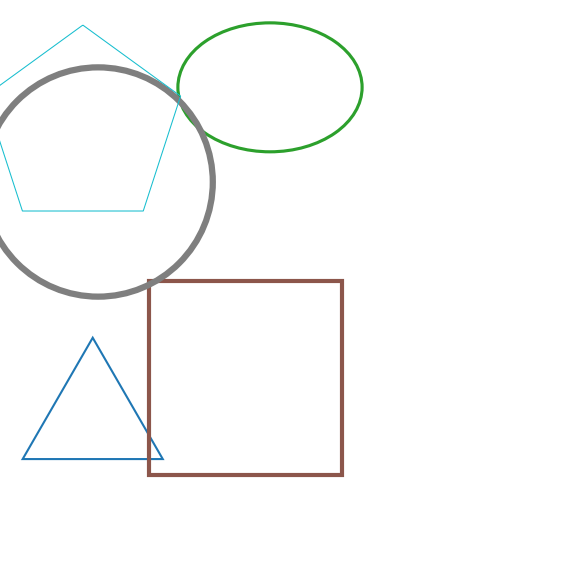[{"shape": "triangle", "thickness": 1, "radius": 0.7, "center": [0.161, 0.274]}, {"shape": "oval", "thickness": 1.5, "radius": 0.8, "center": [0.468, 0.848]}, {"shape": "square", "thickness": 2, "radius": 0.84, "center": [0.425, 0.344]}, {"shape": "circle", "thickness": 3, "radius": 0.99, "center": [0.17, 0.684]}, {"shape": "pentagon", "thickness": 0.5, "radius": 0.89, "center": [0.143, 0.778]}]